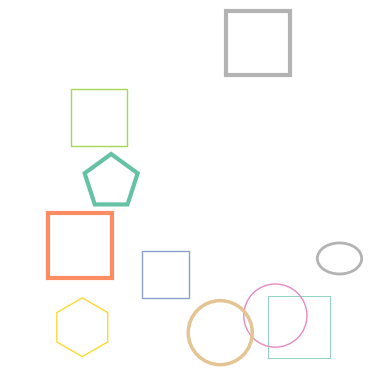[{"shape": "pentagon", "thickness": 3, "radius": 0.36, "center": [0.289, 0.528]}, {"shape": "square", "thickness": 0.5, "radius": 0.41, "center": [0.777, 0.151]}, {"shape": "square", "thickness": 3, "radius": 0.42, "center": [0.208, 0.362]}, {"shape": "square", "thickness": 1, "radius": 0.31, "center": [0.43, 0.286]}, {"shape": "circle", "thickness": 1, "radius": 0.41, "center": [0.715, 0.18]}, {"shape": "square", "thickness": 1, "radius": 0.37, "center": [0.257, 0.695]}, {"shape": "hexagon", "thickness": 1, "radius": 0.38, "center": [0.214, 0.15]}, {"shape": "circle", "thickness": 2.5, "radius": 0.42, "center": [0.572, 0.136]}, {"shape": "square", "thickness": 3, "radius": 0.42, "center": [0.669, 0.888]}, {"shape": "oval", "thickness": 2, "radius": 0.29, "center": [0.882, 0.329]}]